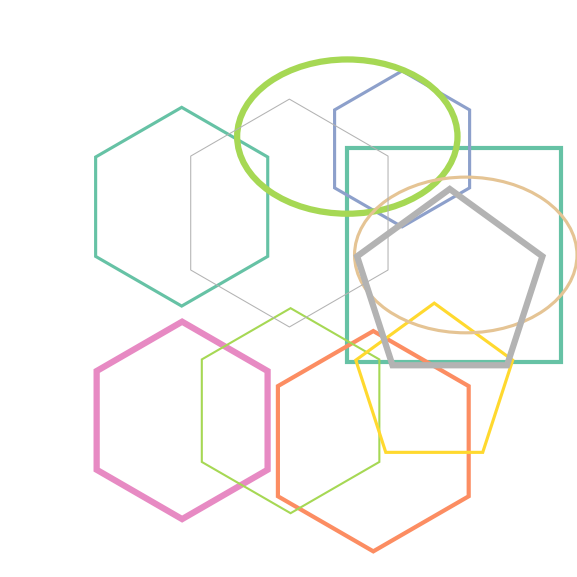[{"shape": "hexagon", "thickness": 1.5, "radius": 0.86, "center": [0.315, 0.641]}, {"shape": "square", "thickness": 2, "radius": 0.93, "center": [0.786, 0.557]}, {"shape": "hexagon", "thickness": 2, "radius": 0.95, "center": [0.646, 0.235]}, {"shape": "hexagon", "thickness": 1.5, "radius": 0.67, "center": [0.696, 0.741]}, {"shape": "hexagon", "thickness": 3, "radius": 0.85, "center": [0.315, 0.271]}, {"shape": "oval", "thickness": 3, "radius": 0.95, "center": [0.601, 0.763]}, {"shape": "hexagon", "thickness": 1, "radius": 0.89, "center": [0.503, 0.288]}, {"shape": "pentagon", "thickness": 1.5, "radius": 0.71, "center": [0.752, 0.331]}, {"shape": "oval", "thickness": 1.5, "radius": 0.96, "center": [0.807, 0.558]}, {"shape": "hexagon", "thickness": 0.5, "radius": 0.99, "center": [0.501, 0.63]}, {"shape": "pentagon", "thickness": 3, "radius": 0.84, "center": [0.779, 0.503]}]